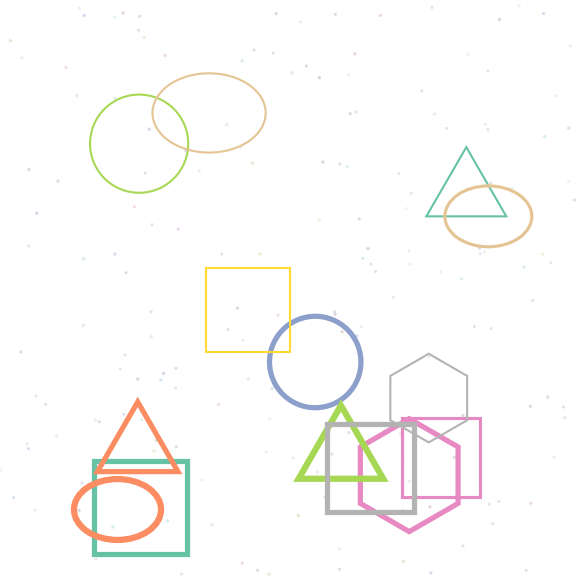[{"shape": "square", "thickness": 2.5, "radius": 0.4, "center": [0.244, 0.12]}, {"shape": "triangle", "thickness": 1, "radius": 0.4, "center": [0.807, 0.664]}, {"shape": "oval", "thickness": 3, "radius": 0.38, "center": [0.203, 0.117]}, {"shape": "triangle", "thickness": 2.5, "radius": 0.4, "center": [0.238, 0.223]}, {"shape": "circle", "thickness": 2.5, "radius": 0.4, "center": [0.546, 0.372]}, {"shape": "hexagon", "thickness": 2.5, "radius": 0.49, "center": [0.709, 0.176]}, {"shape": "square", "thickness": 1.5, "radius": 0.34, "center": [0.763, 0.207]}, {"shape": "circle", "thickness": 1, "radius": 0.43, "center": [0.241, 0.75]}, {"shape": "triangle", "thickness": 3, "radius": 0.42, "center": [0.59, 0.212]}, {"shape": "square", "thickness": 1, "radius": 0.36, "center": [0.429, 0.463]}, {"shape": "oval", "thickness": 1.5, "radius": 0.38, "center": [0.846, 0.624]}, {"shape": "oval", "thickness": 1, "radius": 0.49, "center": [0.362, 0.804]}, {"shape": "hexagon", "thickness": 1, "radius": 0.38, "center": [0.742, 0.31]}, {"shape": "square", "thickness": 2.5, "radius": 0.38, "center": [0.642, 0.189]}]